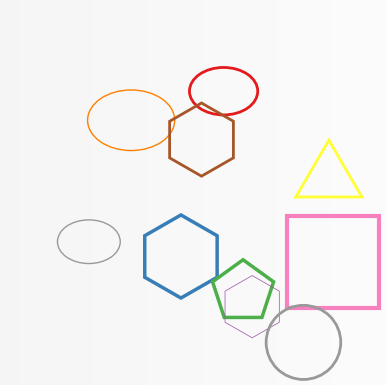[{"shape": "oval", "thickness": 2, "radius": 0.44, "center": [0.577, 0.763]}, {"shape": "hexagon", "thickness": 2.5, "radius": 0.54, "center": [0.467, 0.334]}, {"shape": "pentagon", "thickness": 2.5, "radius": 0.41, "center": [0.627, 0.242]}, {"shape": "hexagon", "thickness": 0.5, "radius": 0.4, "center": [0.651, 0.203]}, {"shape": "oval", "thickness": 1, "radius": 0.56, "center": [0.338, 0.688]}, {"shape": "triangle", "thickness": 2, "radius": 0.49, "center": [0.849, 0.538]}, {"shape": "hexagon", "thickness": 2, "radius": 0.48, "center": [0.52, 0.637]}, {"shape": "square", "thickness": 3, "radius": 0.59, "center": [0.859, 0.32]}, {"shape": "oval", "thickness": 1, "radius": 0.4, "center": [0.229, 0.372]}, {"shape": "circle", "thickness": 2, "radius": 0.48, "center": [0.783, 0.111]}]